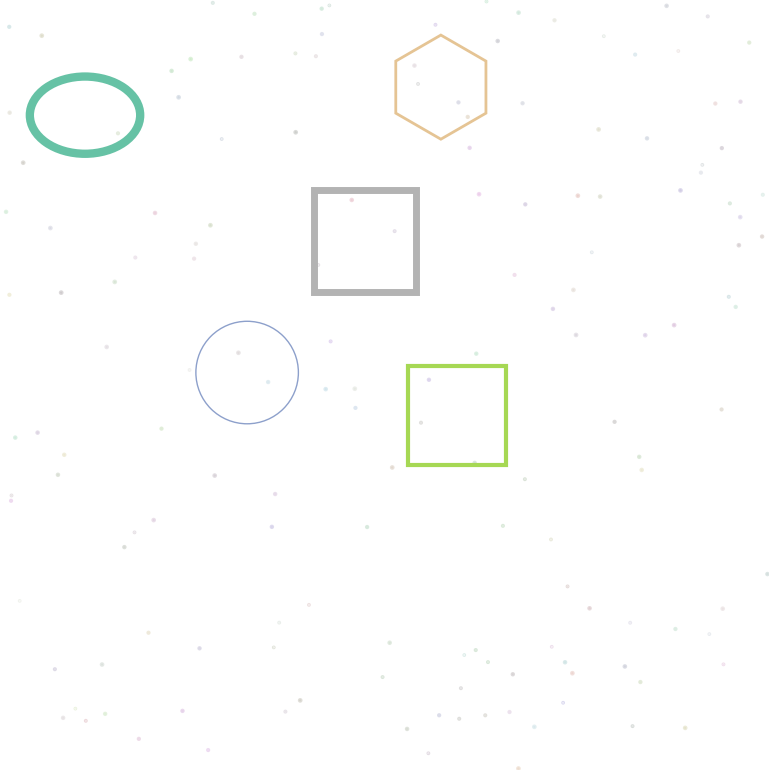[{"shape": "oval", "thickness": 3, "radius": 0.36, "center": [0.11, 0.85]}, {"shape": "circle", "thickness": 0.5, "radius": 0.33, "center": [0.321, 0.516]}, {"shape": "square", "thickness": 1.5, "radius": 0.32, "center": [0.593, 0.46]}, {"shape": "hexagon", "thickness": 1, "radius": 0.34, "center": [0.573, 0.887]}, {"shape": "square", "thickness": 2.5, "radius": 0.33, "center": [0.474, 0.687]}]